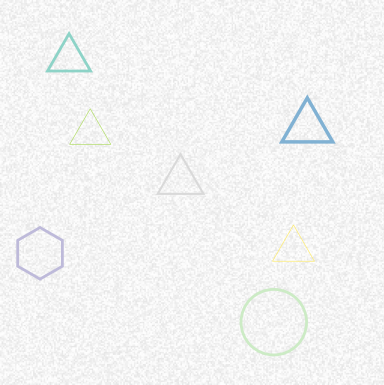[{"shape": "triangle", "thickness": 2, "radius": 0.32, "center": [0.179, 0.848]}, {"shape": "hexagon", "thickness": 2, "radius": 0.34, "center": [0.104, 0.342]}, {"shape": "triangle", "thickness": 2.5, "radius": 0.38, "center": [0.798, 0.67]}, {"shape": "triangle", "thickness": 0.5, "radius": 0.31, "center": [0.234, 0.656]}, {"shape": "triangle", "thickness": 1.5, "radius": 0.34, "center": [0.469, 0.531]}, {"shape": "circle", "thickness": 2, "radius": 0.43, "center": [0.711, 0.163]}, {"shape": "triangle", "thickness": 0.5, "radius": 0.31, "center": [0.762, 0.353]}]